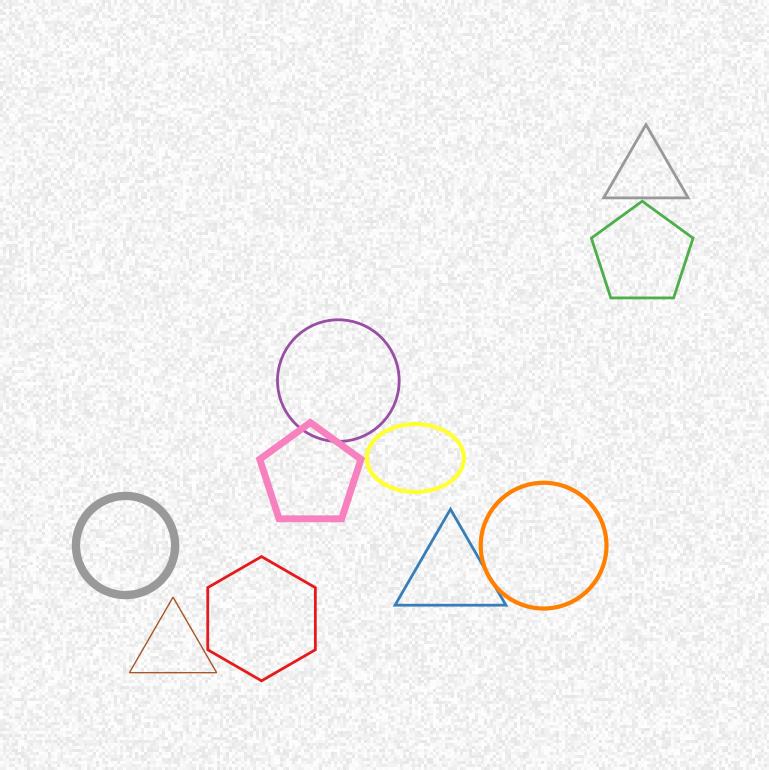[{"shape": "hexagon", "thickness": 1, "radius": 0.4, "center": [0.34, 0.196]}, {"shape": "triangle", "thickness": 1, "radius": 0.42, "center": [0.585, 0.256]}, {"shape": "pentagon", "thickness": 1, "radius": 0.35, "center": [0.834, 0.669]}, {"shape": "circle", "thickness": 1, "radius": 0.4, "center": [0.439, 0.506]}, {"shape": "circle", "thickness": 1.5, "radius": 0.41, "center": [0.706, 0.291]}, {"shape": "oval", "thickness": 1.5, "radius": 0.32, "center": [0.539, 0.405]}, {"shape": "triangle", "thickness": 0.5, "radius": 0.33, "center": [0.225, 0.159]}, {"shape": "pentagon", "thickness": 2.5, "radius": 0.35, "center": [0.403, 0.382]}, {"shape": "circle", "thickness": 3, "radius": 0.32, "center": [0.163, 0.292]}, {"shape": "triangle", "thickness": 1, "radius": 0.32, "center": [0.839, 0.775]}]